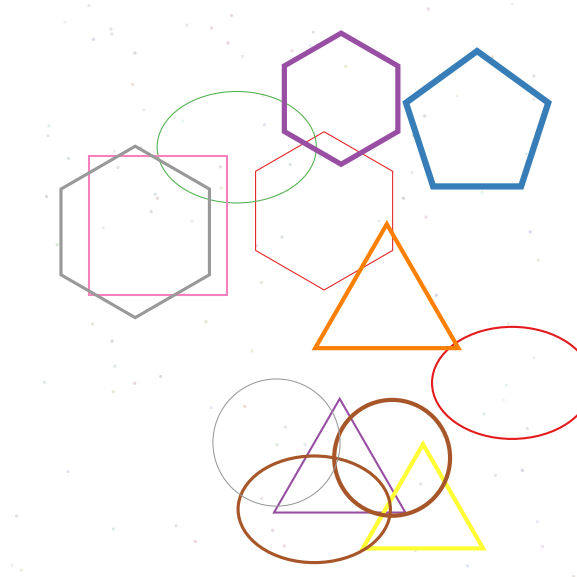[{"shape": "hexagon", "thickness": 0.5, "radius": 0.69, "center": [0.561, 0.634]}, {"shape": "oval", "thickness": 1, "radius": 0.69, "center": [0.887, 0.336]}, {"shape": "pentagon", "thickness": 3, "radius": 0.65, "center": [0.826, 0.781]}, {"shape": "oval", "thickness": 0.5, "radius": 0.69, "center": [0.41, 0.744]}, {"shape": "triangle", "thickness": 1, "radius": 0.66, "center": [0.588, 0.177]}, {"shape": "hexagon", "thickness": 2.5, "radius": 0.57, "center": [0.591, 0.828]}, {"shape": "triangle", "thickness": 2, "radius": 0.72, "center": [0.67, 0.468]}, {"shape": "triangle", "thickness": 2, "radius": 0.6, "center": [0.732, 0.11]}, {"shape": "oval", "thickness": 1.5, "radius": 0.66, "center": [0.544, 0.117]}, {"shape": "circle", "thickness": 2, "radius": 0.5, "center": [0.679, 0.206]}, {"shape": "square", "thickness": 1, "radius": 0.6, "center": [0.274, 0.609]}, {"shape": "circle", "thickness": 0.5, "radius": 0.55, "center": [0.479, 0.233]}, {"shape": "hexagon", "thickness": 1.5, "radius": 0.74, "center": [0.234, 0.598]}]